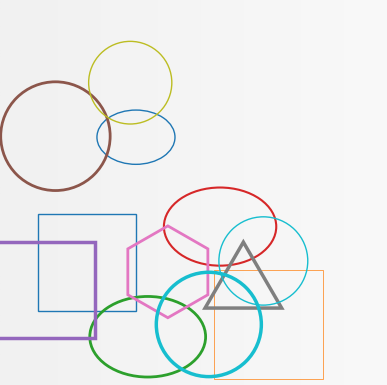[{"shape": "oval", "thickness": 1, "radius": 0.5, "center": [0.351, 0.644]}, {"shape": "square", "thickness": 1, "radius": 0.63, "center": [0.225, 0.319]}, {"shape": "square", "thickness": 0.5, "radius": 0.71, "center": [0.693, 0.157]}, {"shape": "oval", "thickness": 2, "radius": 0.75, "center": [0.381, 0.125]}, {"shape": "oval", "thickness": 1.5, "radius": 0.72, "center": [0.568, 0.411]}, {"shape": "square", "thickness": 2.5, "radius": 0.62, "center": [0.12, 0.246]}, {"shape": "circle", "thickness": 2, "radius": 0.71, "center": [0.143, 0.646]}, {"shape": "hexagon", "thickness": 2, "radius": 0.6, "center": [0.433, 0.294]}, {"shape": "triangle", "thickness": 2.5, "radius": 0.57, "center": [0.628, 0.257]}, {"shape": "circle", "thickness": 1, "radius": 0.54, "center": [0.336, 0.785]}, {"shape": "circle", "thickness": 1, "radius": 0.57, "center": [0.68, 0.322]}, {"shape": "circle", "thickness": 2.5, "radius": 0.68, "center": [0.539, 0.157]}]